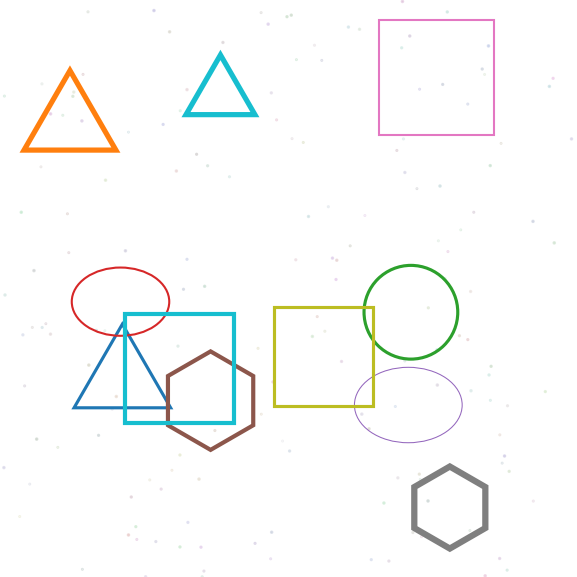[{"shape": "triangle", "thickness": 1.5, "radius": 0.48, "center": [0.212, 0.341]}, {"shape": "triangle", "thickness": 2.5, "radius": 0.46, "center": [0.121, 0.785]}, {"shape": "circle", "thickness": 1.5, "radius": 0.41, "center": [0.712, 0.458]}, {"shape": "oval", "thickness": 1, "radius": 0.42, "center": [0.209, 0.477]}, {"shape": "oval", "thickness": 0.5, "radius": 0.47, "center": [0.707, 0.298]}, {"shape": "hexagon", "thickness": 2, "radius": 0.43, "center": [0.365, 0.305]}, {"shape": "square", "thickness": 1, "radius": 0.5, "center": [0.757, 0.864]}, {"shape": "hexagon", "thickness": 3, "radius": 0.36, "center": [0.779, 0.12]}, {"shape": "square", "thickness": 1.5, "radius": 0.43, "center": [0.56, 0.382]}, {"shape": "square", "thickness": 2, "radius": 0.47, "center": [0.311, 0.362]}, {"shape": "triangle", "thickness": 2.5, "radius": 0.34, "center": [0.382, 0.835]}]